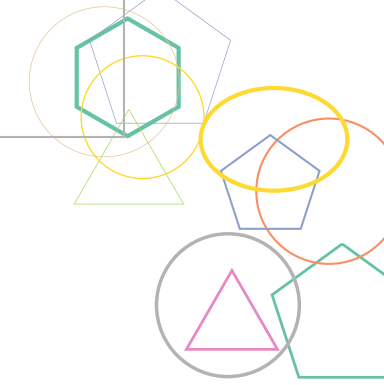[{"shape": "pentagon", "thickness": 2, "radius": 0.96, "center": [0.889, 0.175]}, {"shape": "hexagon", "thickness": 3, "radius": 0.76, "center": [0.332, 0.799]}, {"shape": "circle", "thickness": 1.5, "radius": 0.94, "center": [0.854, 0.503]}, {"shape": "pentagon", "thickness": 0.5, "radius": 0.96, "center": [0.416, 0.836]}, {"shape": "pentagon", "thickness": 1.5, "radius": 0.67, "center": [0.702, 0.515]}, {"shape": "triangle", "thickness": 2, "radius": 0.68, "center": [0.602, 0.161]}, {"shape": "triangle", "thickness": 0.5, "radius": 0.82, "center": [0.335, 0.552]}, {"shape": "oval", "thickness": 3, "radius": 0.95, "center": [0.712, 0.638]}, {"shape": "circle", "thickness": 1, "radius": 0.8, "center": [0.37, 0.696]}, {"shape": "circle", "thickness": 0.5, "radius": 0.97, "center": [0.271, 0.788]}, {"shape": "square", "thickness": 1.5, "radius": 0.98, "center": [0.126, 0.842]}, {"shape": "circle", "thickness": 2.5, "radius": 0.93, "center": [0.592, 0.207]}]